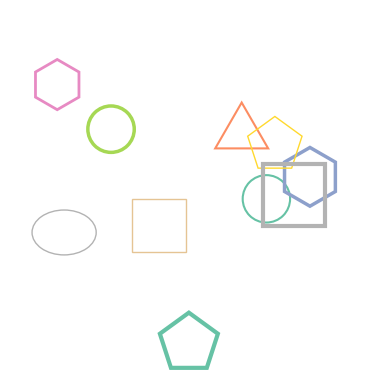[{"shape": "circle", "thickness": 1.5, "radius": 0.31, "center": [0.692, 0.484]}, {"shape": "pentagon", "thickness": 3, "radius": 0.4, "center": [0.491, 0.109]}, {"shape": "triangle", "thickness": 1.5, "radius": 0.4, "center": [0.628, 0.654]}, {"shape": "hexagon", "thickness": 2.5, "radius": 0.38, "center": [0.805, 0.541]}, {"shape": "hexagon", "thickness": 2, "radius": 0.33, "center": [0.149, 0.78]}, {"shape": "circle", "thickness": 2.5, "radius": 0.3, "center": [0.288, 0.664]}, {"shape": "pentagon", "thickness": 1, "radius": 0.37, "center": [0.714, 0.623]}, {"shape": "square", "thickness": 1, "radius": 0.35, "center": [0.413, 0.414]}, {"shape": "square", "thickness": 3, "radius": 0.4, "center": [0.763, 0.493]}, {"shape": "oval", "thickness": 1, "radius": 0.42, "center": [0.167, 0.396]}]